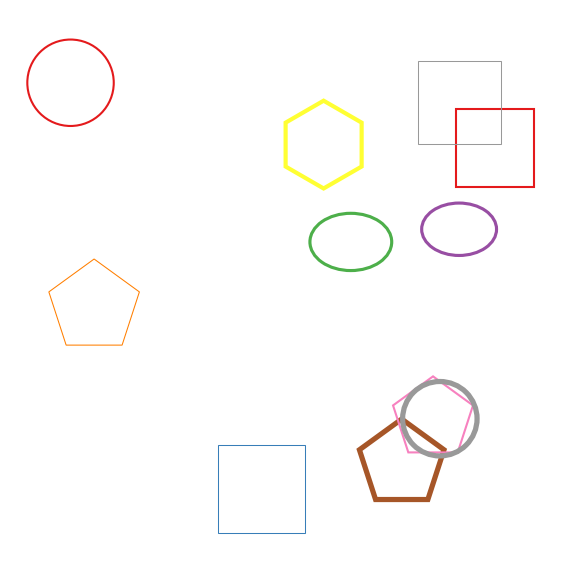[{"shape": "square", "thickness": 1, "radius": 0.34, "center": [0.857, 0.742]}, {"shape": "circle", "thickness": 1, "radius": 0.37, "center": [0.122, 0.856]}, {"shape": "square", "thickness": 0.5, "radius": 0.38, "center": [0.453, 0.152]}, {"shape": "oval", "thickness": 1.5, "radius": 0.35, "center": [0.607, 0.58]}, {"shape": "oval", "thickness": 1.5, "radius": 0.32, "center": [0.795, 0.602]}, {"shape": "pentagon", "thickness": 0.5, "radius": 0.41, "center": [0.163, 0.468]}, {"shape": "hexagon", "thickness": 2, "radius": 0.38, "center": [0.56, 0.749]}, {"shape": "pentagon", "thickness": 2.5, "radius": 0.39, "center": [0.696, 0.196]}, {"shape": "pentagon", "thickness": 1, "radius": 0.36, "center": [0.75, 0.275]}, {"shape": "square", "thickness": 0.5, "radius": 0.36, "center": [0.796, 0.821]}, {"shape": "circle", "thickness": 2.5, "radius": 0.32, "center": [0.762, 0.274]}]